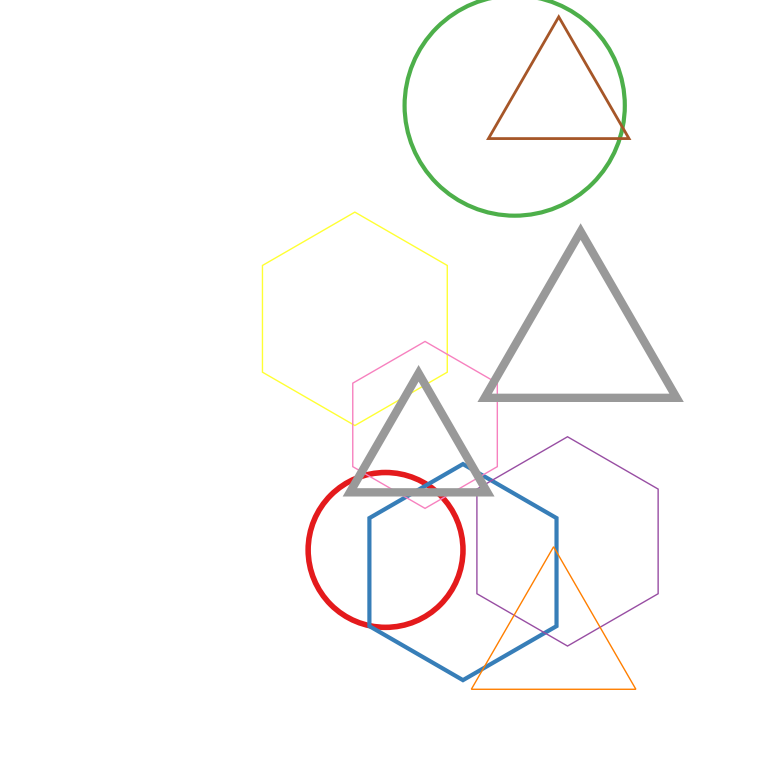[{"shape": "circle", "thickness": 2, "radius": 0.5, "center": [0.501, 0.286]}, {"shape": "hexagon", "thickness": 1.5, "radius": 0.7, "center": [0.601, 0.257]}, {"shape": "circle", "thickness": 1.5, "radius": 0.72, "center": [0.668, 0.863]}, {"shape": "hexagon", "thickness": 0.5, "radius": 0.68, "center": [0.737, 0.297]}, {"shape": "triangle", "thickness": 0.5, "radius": 0.62, "center": [0.719, 0.167]}, {"shape": "hexagon", "thickness": 0.5, "radius": 0.69, "center": [0.461, 0.586]}, {"shape": "triangle", "thickness": 1, "radius": 0.53, "center": [0.726, 0.873]}, {"shape": "hexagon", "thickness": 0.5, "radius": 0.54, "center": [0.552, 0.448]}, {"shape": "triangle", "thickness": 3, "radius": 0.52, "center": [0.544, 0.412]}, {"shape": "triangle", "thickness": 3, "radius": 0.72, "center": [0.754, 0.555]}]